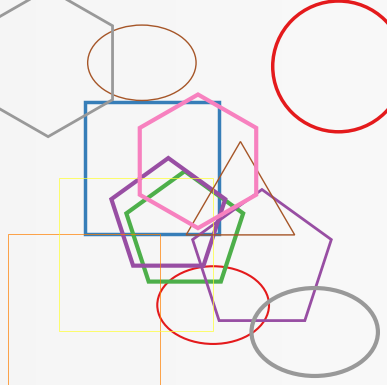[{"shape": "oval", "thickness": 1.5, "radius": 0.72, "center": [0.55, 0.208]}, {"shape": "circle", "thickness": 2.5, "radius": 0.85, "center": [0.874, 0.828]}, {"shape": "square", "thickness": 2.5, "radius": 0.86, "center": [0.392, 0.564]}, {"shape": "pentagon", "thickness": 3, "radius": 0.79, "center": [0.477, 0.397]}, {"shape": "pentagon", "thickness": 3, "radius": 0.77, "center": [0.434, 0.435]}, {"shape": "pentagon", "thickness": 2, "radius": 0.94, "center": [0.676, 0.32]}, {"shape": "square", "thickness": 0.5, "radius": 0.98, "center": [0.216, 0.196]}, {"shape": "square", "thickness": 0.5, "radius": 1.0, "center": [0.351, 0.338]}, {"shape": "oval", "thickness": 1, "radius": 0.7, "center": [0.366, 0.837]}, {"shape": "triangle", "thickness": 1, "radius": 0.81, "center": [0.62, 0.471]}, {"shape": "hexagon", "thickness": 3, "radius": 0.87, "center": [0.511, 0.581]}, {"shape": "oval", "thickness": 3, "radius": 0.82, "center": [0.812, 0.138]}, {"shape": "hexagon", "thickness": 2, "radius": 0.96, "center": [0.124, 0.837]}]